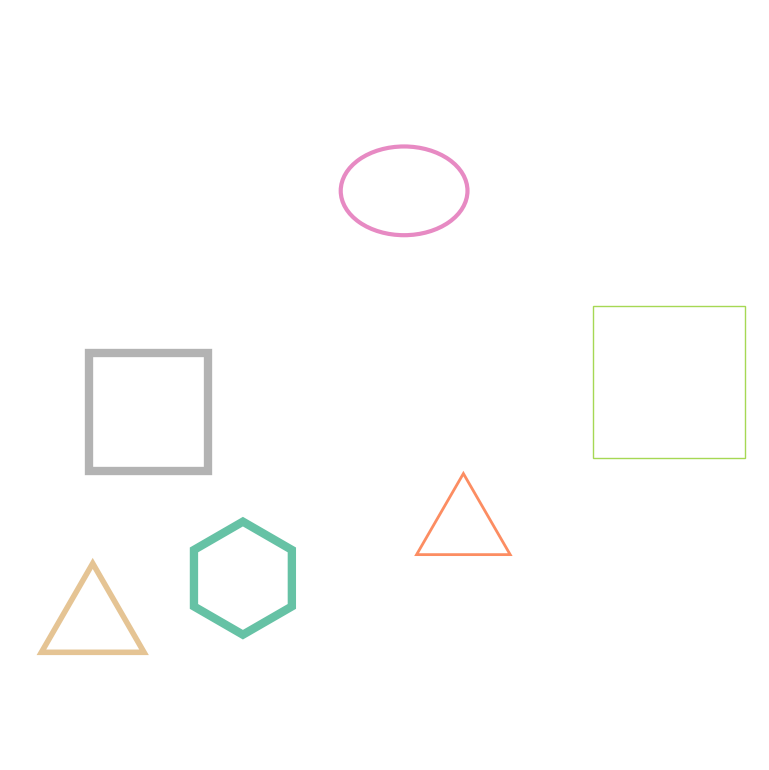[{"shape": "hexagon", "thickness": 3, "radius": 0.37, "center": [0.315, 0.249]}, {"shape": "triangle", "thickness": 1, "radius": 0.35, "center": [0.602, 0.315]}, {"shape": "oval", "thickness": 1.5, "radius": 0.41, "center": [0.525, 0.752]}, {"shape": "square", "thickness": 0.5, "radius": 0.49, "center": [0.869, 0.504]}, {"shape": "triangle", "thickness": 2, "radius": 0.38, "center": [0.12, 0.191]}, {"shape": "square", "thickness": 3, "radius": 0.39, "center": [0.192, 0.465]}]